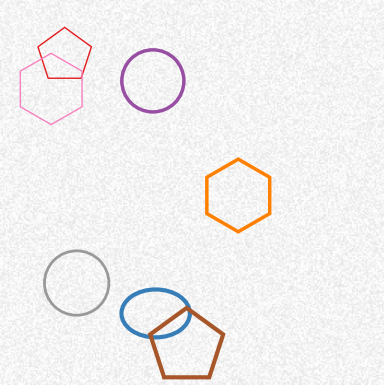[{"shape": "pentagon", "thickness": 1, "radius": 0.37, "center": [0.168, 0.856]}, {"shape": "oval", "thickness": 3, "radius": 0.44, "center": [0.404, 0.186]}, {"shape": "circle", "thickness": 2.5, "radius": 0.4, "center": [0.397, 0.79]}, {"shape": "hexagon", "thickness": 2.5, "radius": 0.47, "center": [0.619, 0.492]}, {"shape": "pentagon", "thickness": 3, "radius": 0.5, "center": [0.485, 0.101]}, {"shape": "hexagon", "thickness": 1, "radius": 0.46, "center": [0.133, 0.769]}, {"shape": "circle", "thickness": 2, "radius": 0.42, "center": [0.199, 0.265]}]